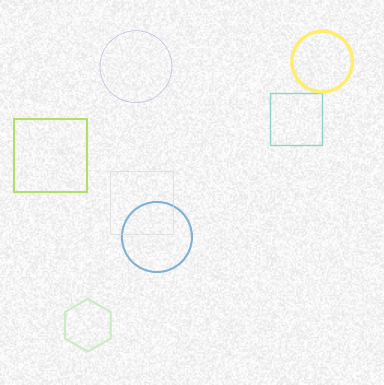[{"shape": "square", "thickness": 1, "radius": 0.34, "center": [0.769, 0.691]}, {"shape": "circle", "thickness": 0.5, "radius": 0.47, "center": [0.353, 0.827]}, {"shape": "circle", "thickness": 1.5, "radius": 0.46, "center": [0.408, 0.384]}, {"shape": "square", "thickness": 1.5, "radius": 0.48, "center": [0.131, 0.596]}, {"shape": "square", "thickness": 0.5, "radius": 0.41, "center": [0.367, 0.475]}, {"shape": "hexagon", "thickness": 1.5, "radius": 0.34, "center": [0.228, 0.155]}, {"shape": "circle", "thickness": 2.5, "radius": 0.39, "center": [0.837, 0.84]}]